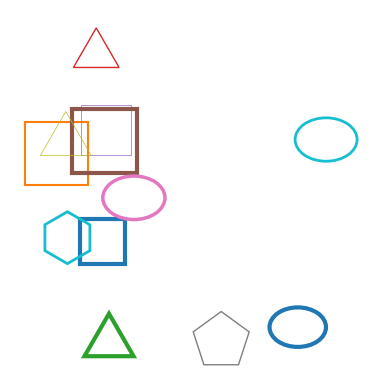[{"shape": "square", "thickness": 3, "radius": 0.29, "center": [0.266, 0.373]}, {"shape": "oval", "thickness": 3, "radius": 0.37, "center": [0.773, 0.15]}, {"shape": "square", "thickness": 1.5, "radius": 0.41, "center": [0.148, 0.6]}, {"shape": "triangle", "thickness": 3, "radius": 0.37, "center": [0.283, 0.112]}, {"shape": "triangle", "thickness": 1, "radius": 0.34, "center": [0.25, 0.859]}, {"shape": "square", "thickness": 0.5, "radius": 0.33, "center": [0.274, 0.664]}, {"shape": "square", "thickness": 3, "radius": 0.42, "center": [0.271, 0.634]}, {"shape": "oval", "thickness": 2.5, "radius": 0.4, "center": [0.348, 0.486]}, {"shape": "pentagon", "thickness": 1, "radius": 0.38, "center": [0.575, 0.114]}, {"shape": "triangle", "thickness": 0.5, "radius": 0.38, "center": [0.171, 0.634]}, {"shape": "oval", "thickness": 2, "radius": 0.4, "center": [0.847, 0.638]}, {"shape": "hexagon", "thickness": 2, "radius": 0.34, "center": [0.175, 0.383]}]